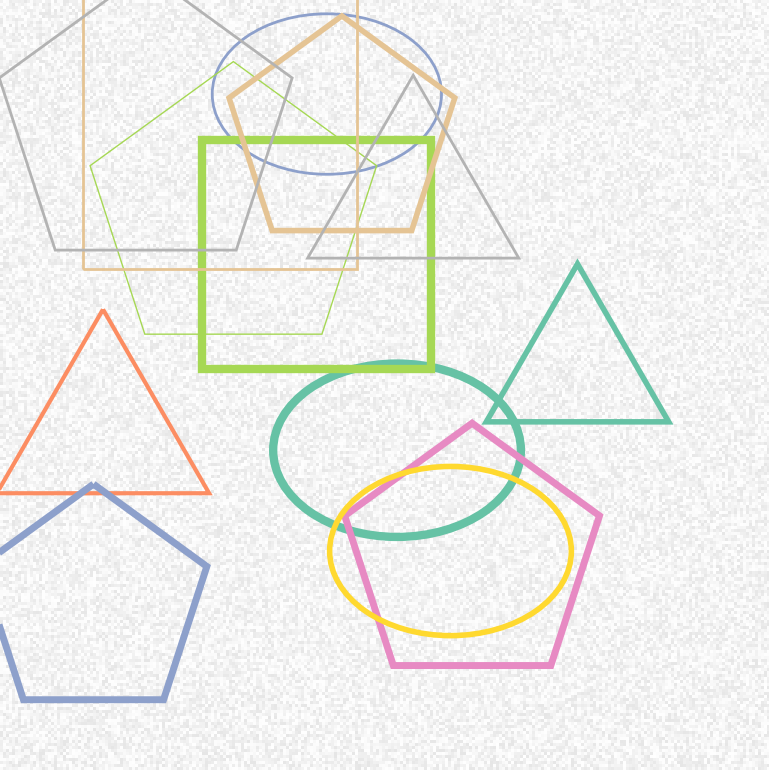[{"shape": "triangle", "thickness": 2, "radius": 0.68, "center": [0.75, 0.521]}, {"shape": "oval", "thickness": 3, "radius": 0.8, "center": [0.516, 0.415]}, {"shape": "triangle", "thickness": 1.5, "radius": 0.8, "center": [0.134, 0.439]}, {"shape": "oval", "thickness": 1, "radius": 0.74, "center": [0.424, 0.878]}, {"shape": "pentagon", "thickness": 2.5, "radius": 0.77, "center": [0.121, 0.217]}, {"shape": "pentagon", "thickness": 2.5, "radius": 0.87, "center": [0.613, 0.276]}, {"shape": "pentagon", "thickness": 0.5, "radius": 0.98, "center": [0.303, 0.724]}, {"shape": "square", "thickness": 3, "radius": 0.74, "center": [0.411, 0.67]}, {"shape": "oval", "thickness": 2, "radius": 0.78, "center": [0.585, 0.284]}, {"shape": "square", "thickness": 1, "radius": 0.89, "center": [0.286, 0.829]}, {"shape": "pentagon", "thickness": 2, "radius": 0.77, "center": [0.444, 0.825]}, {"shape": "pentagon", "thickness": 1, "radius": 1.0, "center": [0.189, 0.837]}, {"shape": "triangle", "thickness": 1, "radius": 0.79, "center": [0.537, 0.744]}]